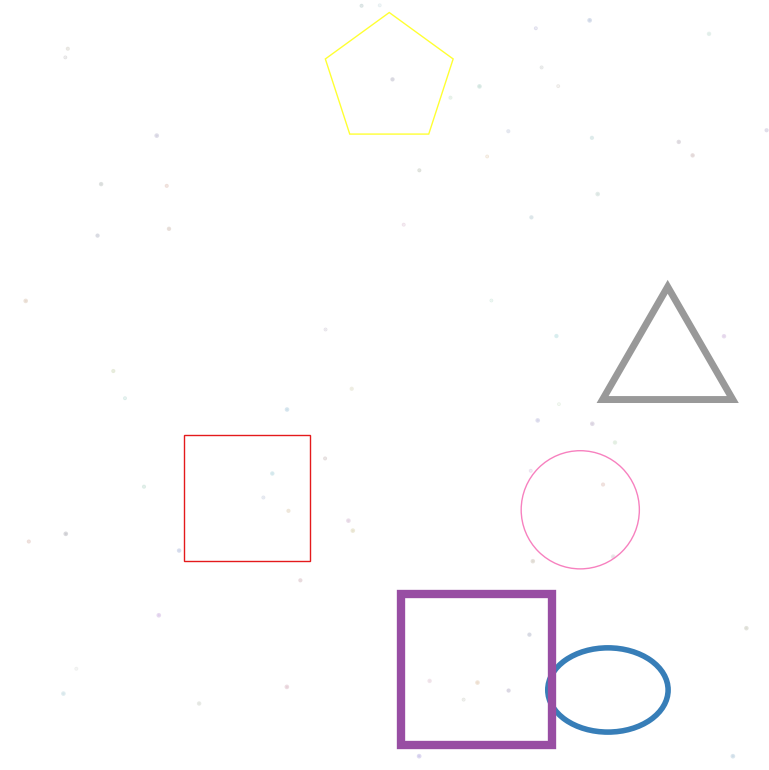[{"shape": "square", "thickness": 0.5, "radius": 0.41, "center": [0.32, 0.353]}, {"shape": "oval", "thickness": 2, "radius": 0.39, "center": [0.79, 0.104]}, {"shape": "square", "thickness": 3, "radius": 0.49, "center": [0.619, 0.13]}, {"shape": "pentagon", "thickness": 0.5, "radius": 0.44, "center": [0.506, 0.896]}, {"shape": "circle", "thickness": 0.5, "radius": 0.38, "center": [0.754, 0.338]}, {"shape": "triangle", "thickness": 2.5, "radius": 0.49, "center": [0.867, 0.53]}]